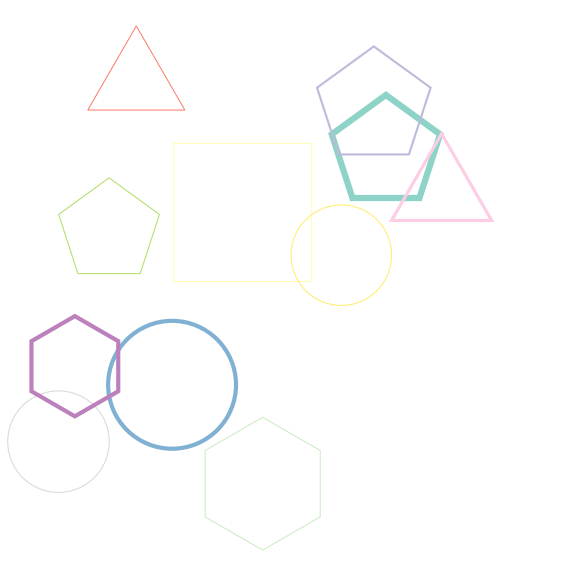[{"shape": "pentagon", "thickness": 3, "radius": 0.49, "center": [0.668, 0.736]}, {"shape": "square", "thickness": 0.5, "radius": 0.6, "center": [0.419, 0.632]}, {"shape": "pentagon", "thickness": 1, "radius": 0.52, "center": [0.647, 0.815]}, {"shape": "triangle", "thickness": 0.5, "radius": 0.49, "center": [0.236, 0.857]}, {"shape": "circle", "thickness": 2, "radius": 0.55, "center": [0.298, 0.333]}, {"shape": "pentagon", "thickness": 0.5, "radius": 0.46, "center": [0.189, 0.599]}, {"shape": "triangle", "thickness": 1.5, "radius": 0.5, "center": [0.765, 0.667]}, {"shape": "circle", "thickness": 0.5, "radius": 0.44, "center": [0.101, 0.234]}, {"shape": "hexagon", "thickness": 2, "radius": 0.43, "center": [0.13, 0.365]}, {"shape": "hexagon", "thickness": 0.5, "radius": 0.58, "center": [0.455, 0.162]}, {"shape": "circle", "thickness": 0.5, "radius": 0.44, "center": [0.591, 0.557]}]